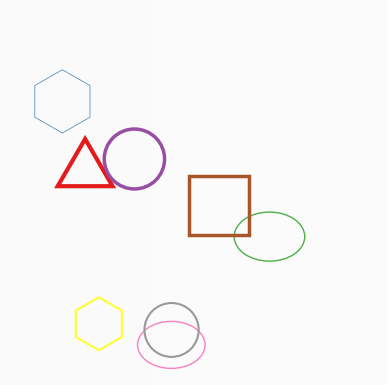[{"shape": "triangle", "thickness": 3, "radius": 0.41, "center": [0.22, 0.557]}, {"shape": "hexagon", "thickness": 0.5, "radius": 0.41, "center": [0.161, 0.737]}, {"shape": "oval", "thickness": 1, "radius": 0.46, "center": [0.695, 0.385]}, {"shape": "circle", "thickness": 2.5, "radius": 0.39, "center": [0.347, 0.587]}, {"shape": "hexagon", "thickness": 1.5, "radius": 0.34, "center": [0.255, 0.159]}, {"shape": "square", "thickness": 2.5, "radius": 0.39, "center": [0.565, 0.466]}, {"shape": "oval", "thickness": 1, "radius": 0.44, "center": [0.442, 0.104]}, {"shape": "circle", "thickness": 1.5, "radius": 0.35, "center": [0.443, 0.143]}]